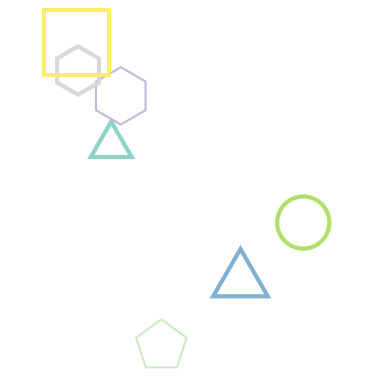[{"shape": "triangle", "thickness": 3, "radius": 0.31, "center": [0.289, 0.623]}, {"shape": "hexagon", "thickness": 1.5, "radius": 0.37, "center": [0.314, 0.751]}, {"shape": "triangle", "thickness": 3, "radius": 0.41, "center": [0.625, 0.271]}, {"shape": "circle", "thickness": 3, "radius": 0.34, "center": [0.788, 0.422]}, {"shape": "hexagon", "thickness": 3, "radius": 0.31, "center": [0.203, 0.817]}, {"shape": "pentagon", "thickness": 1.5, "radius": 0.34, "center": [0.419, 0.102]}, {"shape": "square", "thickness": 3, "radius": 0.43, "center": [0.199, 0.889]}]